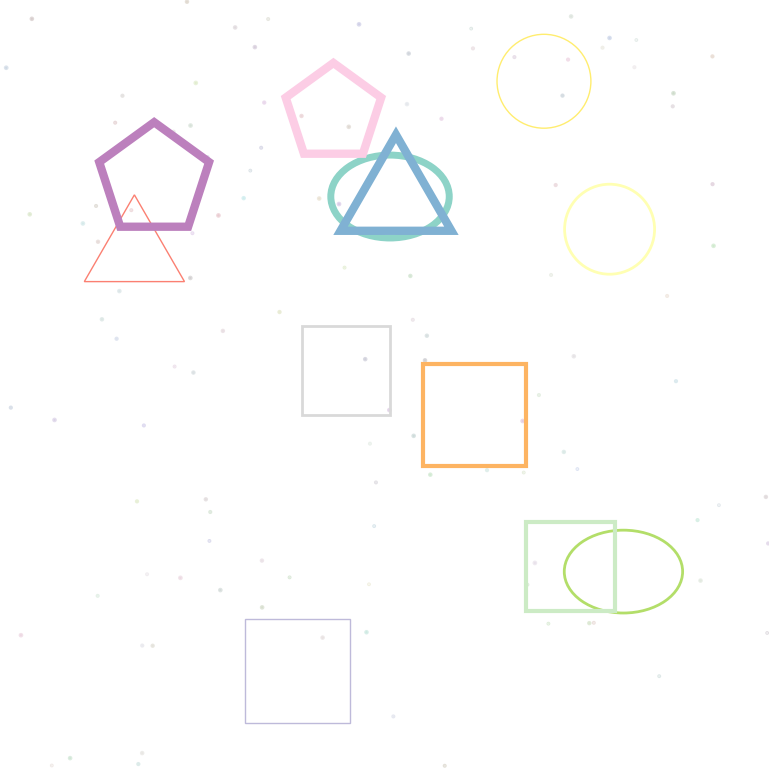[{"shape": "oval", "thickness": 2.5, "radius": 0.38, "center": [0.507, 0.745]}, {"shape": "circle", "thickness": 1, "radius": 0.29, "center": [0.792, 0.702]}, {"shape": "square", "thickness": 0.5, "radius": 0.34, "center": [0.386, 0.129]}, {"shape": "triangle", "thickness": 0.5, "radius": 0.38, "center": [0.175, 0.672]}, {"shape": "triangle", "thickness": 3, "radius": 0.42, "center": [0.514, 0.742]}, {"shape": "square", "thickness": 1.5, "radius": 0.33, "center": [0.616, 0.461]}, {"shape": "oval", "thickness": 1, "radius": 0.38, "center": [0.81, 0.258]}, {"shape": "pentagon", "thickness": 3, "radius": 0.33, "center": [0.433, 0.853]}, {"shape": "square", "thickness": 1, "radius": 0.29, "center": [0.449, 0.519]}, {"shape": "pentagon", "thickness": 3, "radius": 0.38, "center": [0.2, 0.766]}, {"shape": "square", "thickness": 1.5, "radius": 0.29, "center": [0.741, 0.264]}, {"shape": "circle", "thickness": 0.5, "radius": 0.3, "center": [0.706, 0.894]}]